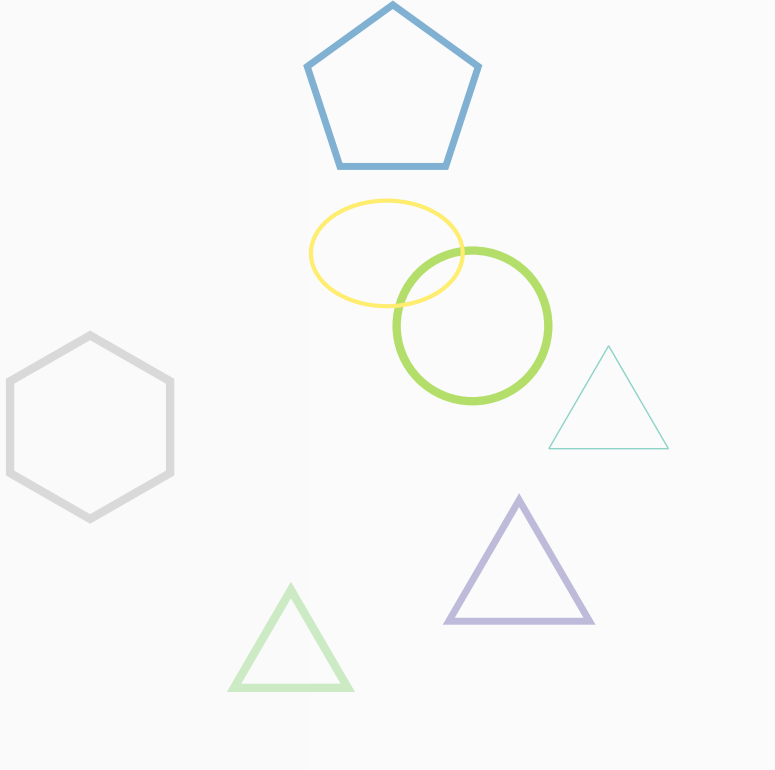[{"shape": "triangle", "thickness": 0.5, "radius": 0.45, "center": [0.785, 0.462]}, {"shape": "triangle", "thickness": 2.5, "radius": 0.52, "center": [0.67, 0.246]}, {"shape": "pentagon", "thickness": 2.5, "radius": 0.58, "center": [0.507, 0.878]}, {"shape": "circle", "thickness": 3, "radius": 0.49, "center": [0.61, 0.577]}, {"shape": "hexagon", "thickness": 3, "radius": 0.6, "center": [0.116, 0.445]}, {"shape": "triangle", "thickness": 3, "radius": 0.42, "center": [0.375, 0.149]}, {"shape": "oval", "thickness": 1.5, "radius": 0.49, "center": [0.499, 0.671]}]